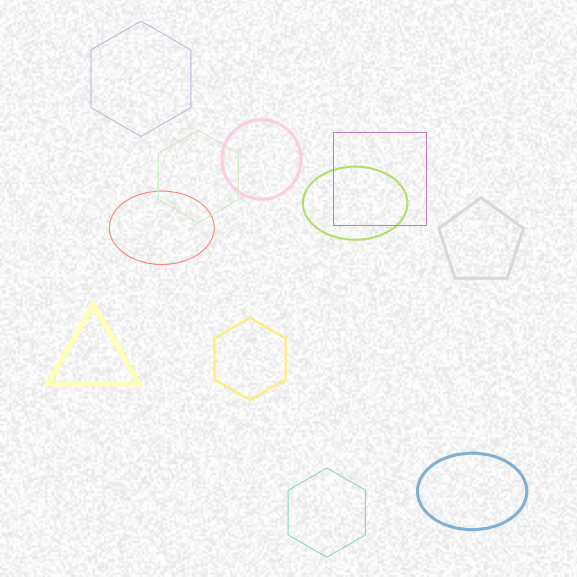[{"shape": "hexagon", "thickness": 0.5, "radius": 0.39, "center": [0.566, 0.112]}, {"shape": "triangle", "thickness": 2.5, "radius": 0.46, "center": [0.162, 0.38]}, {"shape": "hexagon", "thickness": 0.5, "radius": 0.5, "center": [0.244, 0.863]}, {"shape": "oval", "thickness": 0.5, "radius": 0.45, "center": [0.28, 0.605]}, {"shape": "oval", "thickness": 1.5, "radius": 0.47, "center": [0.818, 0.148]}, {"shape": "oval", "thickness": 1, "radius": 0.45, "center": [0.615, 0.647]}, {"shape": "circle", "thickness": 1.5, "radius": 0.34, "center": [0.453, 0.723]}, {"shape": "pentagon", "thickness": 1.5, "radius": 0.39, "center": [0.833, 0.58]}, {"shape": "square", "thickness": 0.5, "radius": 0.4, "center": [0.658, 0.69]}, {"shape": "hexagon", "thickness": 0.5, "radius": 0.4, "center": [0.343, 0.694]}, {"shape": "hexagon", "thickness": 1, "radius": 0.36, "center": [0.433, 0.378]}]